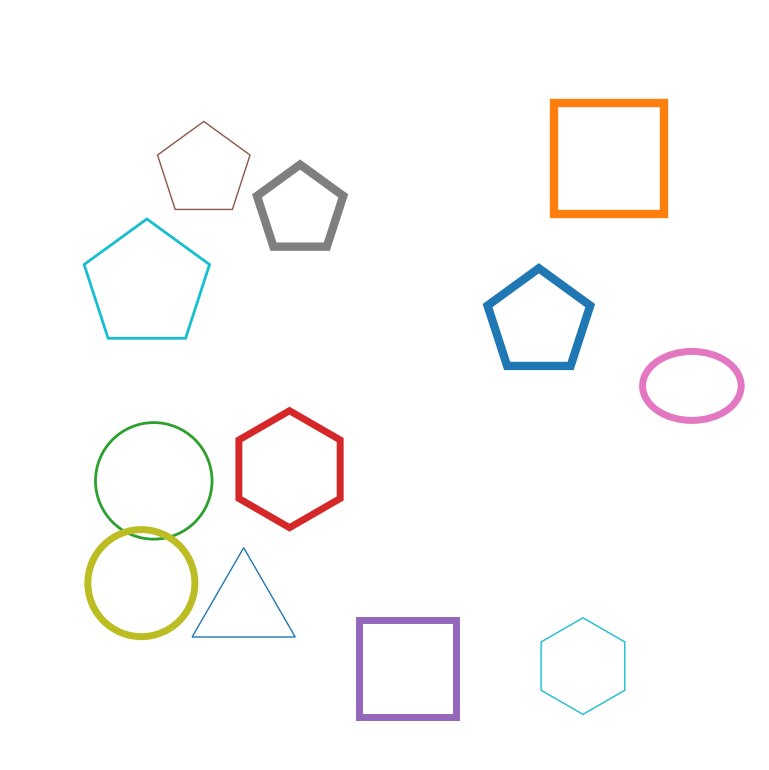[{"shape": "pentagon", "thickness": 3, "radius": 0.35, "center": [0.7, 0.581]}, {"shape": "triangle", "thickness": 0.5, "radius": 0.39, "center": [0.316, 0.211]}, {"shape": "square", "thickness": 3, "radius": 0.36, "center": [0.79, 0.794]}, {"shape": "circle", "thickness": 1, "radius": 0.38, "center": [0.2, 0.375]}, {"shape": "hexagon", "thickness": 2.5, "radius": 0.38, "center": [0.376, 0.391]}, {"shape": "square", "thickness": 2.5, "radius": 0.31, "center": [0.529, 0.132]}, {"shape": "pentagon", "thickness": 0.5, "radius": 0.32, "center": [0.265, 0.779]}, {"shape": "oval", "thickness": 2.5, "radius": 0.32, "center": [0.899, 0.499]}, {"shape": "pentagon", "thickness": 3, "radius": 0.29, "center": [0.39, 0.727]}, {"shape": "circle", "thickness": 2.5, "radius": 0.35, "center": [0.184, 0.243]}, {"shape": "hexagon", "thickness": 0.5, "radius": 0.31, "center": [0.757, 0.135]}, {"shape": "pentagon", "thickness": 1, "radius": 0.43, "center": [0.191, 0.63]}]